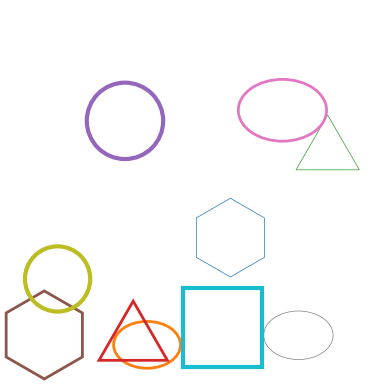[{"shape": "hexagon", "thickness": 0.5, "radius": 0.51, "center": [0.598, 0.383]}, {"shape": "oval", "thickness": 2, "radius": 0.43, "center": [0.382, 0.104]}, {"shape": "triangle", "thickness": 0.5, "radius": 0.47, "center": [0.851, 0.606]}, {"shape": "triangle", "thickness": 2, "radius": 0.51, "center": [0.346, 0.115]}, {"shape": "circle", "thickness": 3, "radius": 0.5, "center": [0.325, 0.686]}, {"shape": "hexagon", "thickness": 2, "radius": 0.57, "center": [0.115, 0.13]}, {"shape": "oval", "thickness": 2, "radius": 0.57, "center": [0.734, 0.714]}, {"shape": "oval", "thickness": 0.5, "radius": 0.45, "center": [0.775, 0.129]}, {"shape": "circle", "thickness": 3, "radius": 0.42, "center": [0.15, 0.275]}, {"shape": "square", "thickness": 3, "radius": 0.51, "center": [0.577, 0.149]}]